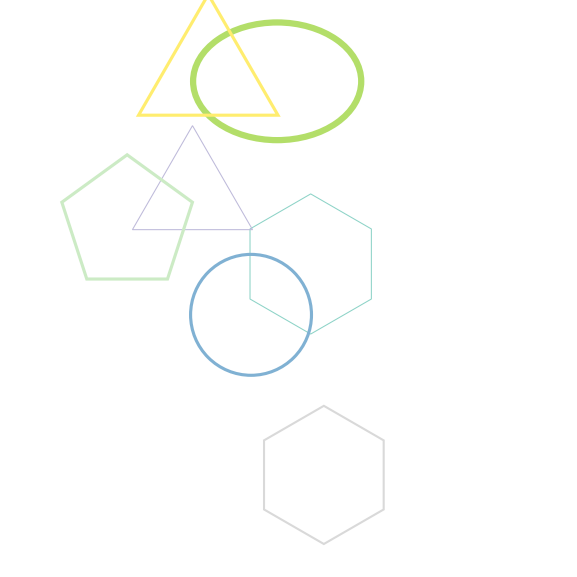[{"shape": "hexagon", "thickness": 0.5, "radius": 0.61, "center": [0.538, 0.542]}, {"shape": "triangle", "thickness": 0.5, "radius": 0.6, "center": [0.333, 0.661]}, {"shape": "circle", "thickness": 1.5, "radius": 0.52, "center": [0.435, 0.454]}, {"shape": "oval", "thickness": 3, "radius": 0.73, "center": [0.48, 0.858]}, {"shape": "hexagon", "thickness": 1, "radius": 0.6, "center": [0.561, 0.177]}, {"shape": "pentagon", "thickness": 1.5, "radius": 0.59, "center": [0.22, 0.612]}, {"shape": "triangle", "thickness": 1.5, "radius": 0.7, "center": [0.361, 0.869]}]